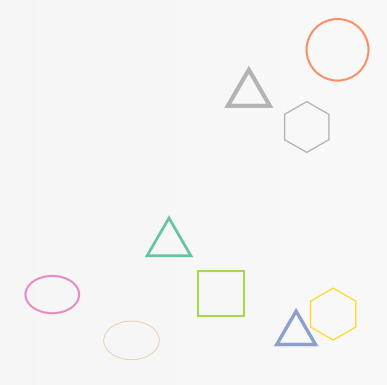[{"shape": "triangle", "thickness": 2, "radius": 0.33, "center": [0.436, 0.368]}, {"shape": "circle", "thickness": 1.5, "radius": 0.4, "center": [0.871, 0.871]}, {"shape": "triangle", "thickness": 2.5, "radius": 0.29, "center": [0.764, 0.134]}, {"shape": "oval", "thickness": 1.5, "radius": 0.35, "center": [0.135, 0.235]}, {"shape": "square", "thickness": 1.5, "radius": 0.3, "center": [0.569, 0.237]}, {"shape": "hexagon", "thickness": 1, "radius": 0.34, "center": [0.86, 0.184]}, {"shape": "oval", "thickness": 0.5, "radius": 0.36, "center": [0.339, 0.116]}, {"shape": "triangle", "thickness": 3, "radius": 0.31, "center": [0.642, 0.756]}, {"shape": "hexagon", "thickness": 1, "radius": 0.33, "center": [0.792, 0.67]}]